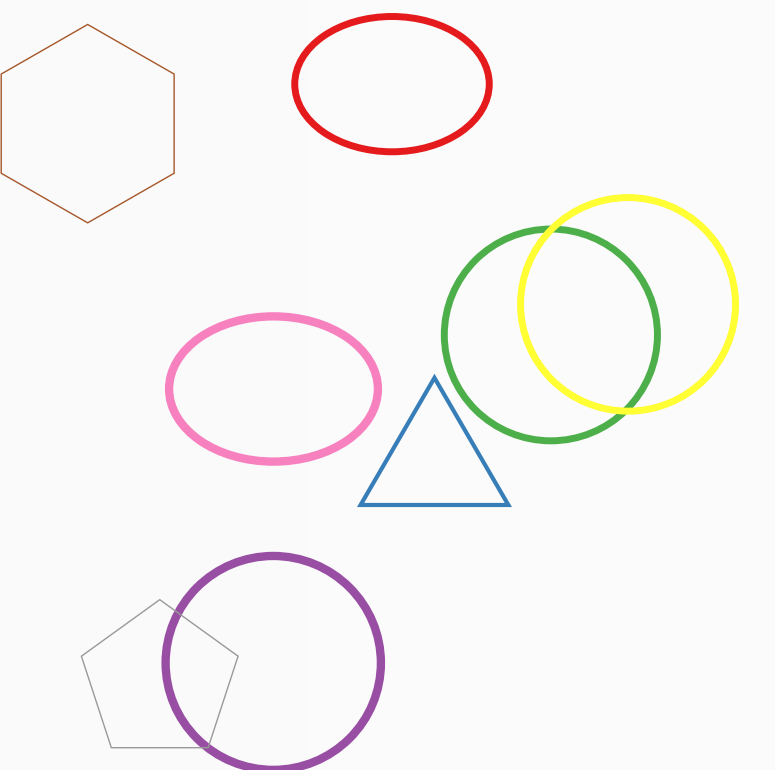[{"shape": "oval", "thickness": 2.5, "radius": 0.63, "center": [0.506, 0.891]}, {"shape": "triangle", "thickness": 1.5, "radius": 0.55, "center": [0.561, 0.399]}, {"shape": "circle", "thickness": 2.5, "radius": 0.69, "center": [0.711, 0.565]}, {"shape": "circle", "thickness": 3, "radius": 0.69, "center": [0.353, 0.139]}, {"shape": "circle", "thickness": 2.5, "radius": 0.69, "center": [0.81, 0.605]}, {"shape": "hexagon", "thickness": 0.5, "radius": 0.64, "center": [0.113, 0.839]}, {"shape": "oval", "thickness": 3, "radius": 0.67, "center": [0.353, 0.495]}, {"shape": "pentagon", "thickness": 0.5, "radius": 0.53, "center": [0.206, 0.115]}]